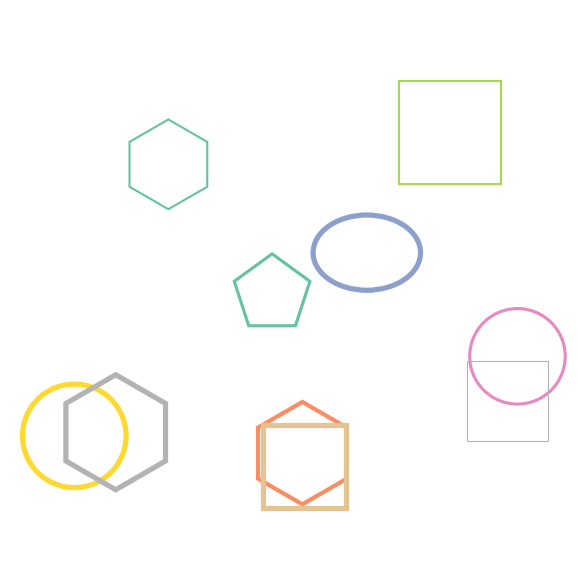[{"shape": "pentagon", "thickness": 1.5, "radius": 0.34, "center": [0.471, 0.491]}, {"shape": "hexagon", "thickness": 1, "radius": 0.39, "center": [0.292, 0.715]}, {"shape": "hexagon", "thickness": 2, "radius": 0.44, "center": [0.524, 0.214]}, {"shape": "oval", "thickness": 2.5, "radius": 0.47, "center": [0.635, 0.562]}, {"shape": "circle", "thickness": 1.5, "radius": 0.41, "center": [0.896, 0.382]}, {"shape": "square", "thickness": 1, "radius": 0.45, "center": [0.779, 0.769]}, {"shape": "circle", "thickness": 2.5, "radius": 0.45, "center": [0.129, 0.244]}, {"shape": "square", "thickness": 2.5, "radius": 0.36, "center": [0.528, 0.191]}, {"shape": "square", "thickness": 0.5, "radius": 0.35, "center": [0.879, 0.305]}, {"shape": "hexagon", "thickness": 2.5, "radius": 0.5, "center": [0.2, 0.251]}]